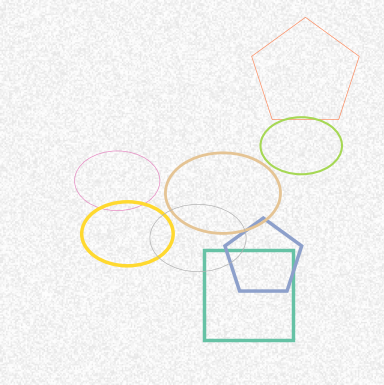[{"shape": "square", "thickness": 2.5, "radius": 0.58, "center": [0.645, 0.234]}, {"shape": "pentagon", "thickness": 0.5, "radius": 0.73, "center": [0.793, 0.808]}, {"shape": "pentagon", "thickness": 2.5, "radius": 0.52, "center": [0.684, 0.329]}, {"shape": "oval", "thickness": 0.5, "radius": 0.55, "center": [0.304, 0.53]}, {"shape": "oval", "thickness": 1.5, "radius": 0.53, "center": [0.782, 0.621]}, {"shape": "oval", "thickness": 2.5, "radius": 0.59, "center": [0.331, 0.393]}, {"shape": "oval", "thickness": 2, "radius": 0.75, "center": [0.579, 0.498]}, {"shape": "oval", "thickness": 0.5, "radius": 0.62, "center": [0.514, 0.382]}]